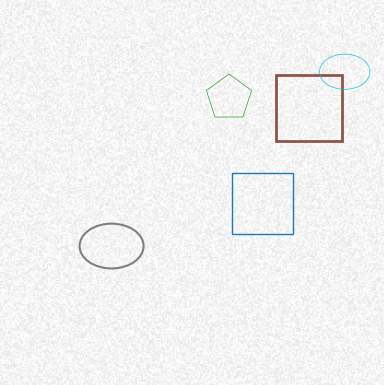[{"shape": "square", "thickness": 1, "radius": 0.4, "center": [0.681, 0.472]}, {"shape": "pentagon", "thickness": 0.5, "radius": 0.31, "center": [0.595, 0.746]}, {"shape": "square", "thickness": 2, "radius": 0.43, "center": [0.802, 0.72]}, {"shape": "oval", "thickness": 1.5, "radius": 0.42, "center": [0.29, 0.361]}, {"shape": "oval", "thickness": 0.5, "radius": 0.33, "center": [0.895, 0.814]}]